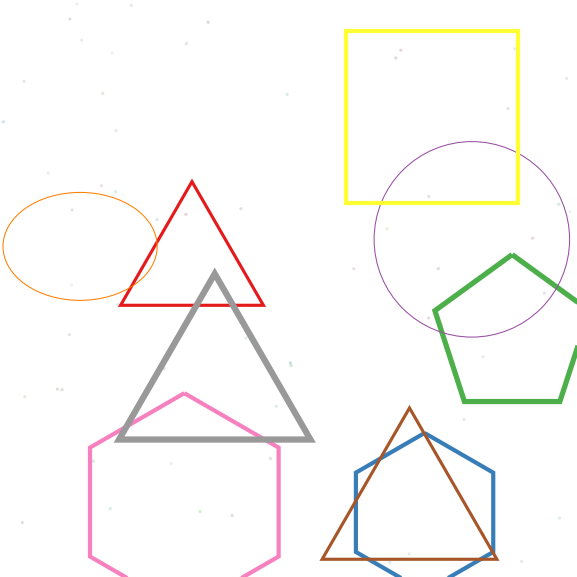[{"shape": "triangle", "thickness": 1.5, "radius": 0.71, "center": [0.332, 0.542]}, {"shape": "hexagon", "thickness": 2, "radius": 0.69, "center": [0.735, 0.112]}, {"shape": "pentagon", "thickness": 2.5, "radius": 0.7, "center": [0.887, 0.418]}, {"shape": "circle", "thickness": 0.5, "radius": 0.85, "center": [0.817, 0.585]}, {"shape": "oval", "thickness": 0.5, "radius": 0.67, "center": [0.139, 0.572]}, {"shape": "square", "thickness": 2, "radius": 0.74, "center": [0.748, 0.796]}, {"shape": "triangle", "thickness": 1.5, "radius": 0.87, "center": [0.709, 0.118]}, {"shape": "hexagon", "thickness": 2, "radius": 0.94, "center": [0.319, 0.13]}, {"shape": "triangle", "thickness": 3, "radius": 0.96, "center": [0.372, 0.334]}]